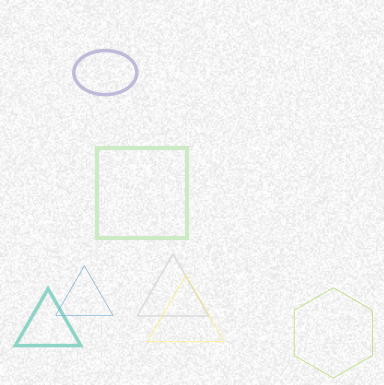[{"shape": "triangle", "thickness": 2.5, "radius": 0.49, "center": [0.125, 0.152]}, {"shape": "oval", "thickness": 2.5, "radius": 0.41, "center": [0.274, 0.811]}, {"shape": "triangle", "thickness": 0.5, "radius": 0.43, "center": [0.219, 0.224]}, {"shape": "hexagon", "thickness": 0.5, "radius": 0.59, "center": [0.866, 0.135]}, {"shape": "triangle", "thickness": 1, "radius": 0.54, "center": [0.449, 0.233]}, {"shape": "square", "thickness": 3, "radius": 0.58, "center": [0.37, 0.499]}, {"shape": "triangle", "thickness": 0.5, "radius": 0.58, "center": [0.483, 0.17]}]